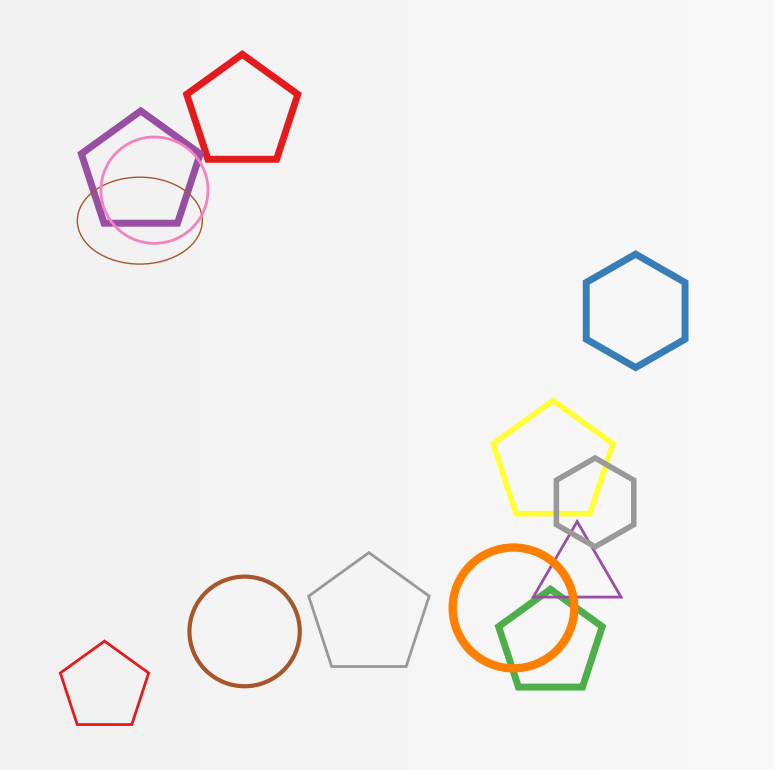[{"shape": "pentagon", "thickness": 1, "radius": 0.3, "center": [0.135, 0.107]}, {"shape": "pentagon", "thickness": 2.5, "radius": 0.38, "center": [0.313, 0.854]}, {"shape": "hexagon", "thickness": 2.5, "radius": 0.37, "center": [0.82, 0.596]}, {"shape": "pentagon", "thickness": 2.5, "radius": 0.35, "center": [0.71, 0.165]}, {"shape": "triangle", "thickness": 1, "radius": 0.33, "center": [0.745, 0.257]}, {"shape": "pentagon", "thickness": 2.5, "radius": 0.4, "center": [0.182, 0.775]}, {"shape": "circle", "thickness": 3, "radius": 0.39, "center": [0.663, 0.21]}, {"shape": "pentagon", "thickness": 2, "radius": 0.41, "center": [0.714, 0.399]}, {"shape": "oval", "thickness": 0.5, "radius": 0.4, "center": [0.18, 0.713]}, {"shape": "circle", "thickness": 1.5, "radius": 0.36, "center": [0.316, 0.18]}, {"shape": "circle", "thickness": 1, "radius": 0.35, "center": [0.199, 0.753]}, {"shape": "pentagon", "thickness": 1, "radius": 0.41, "center": [0.476, 0.201]}, {"shape": "hexagon", "thickness": 2, "radius": 0.29, "center": [0.768, 0.348]}]